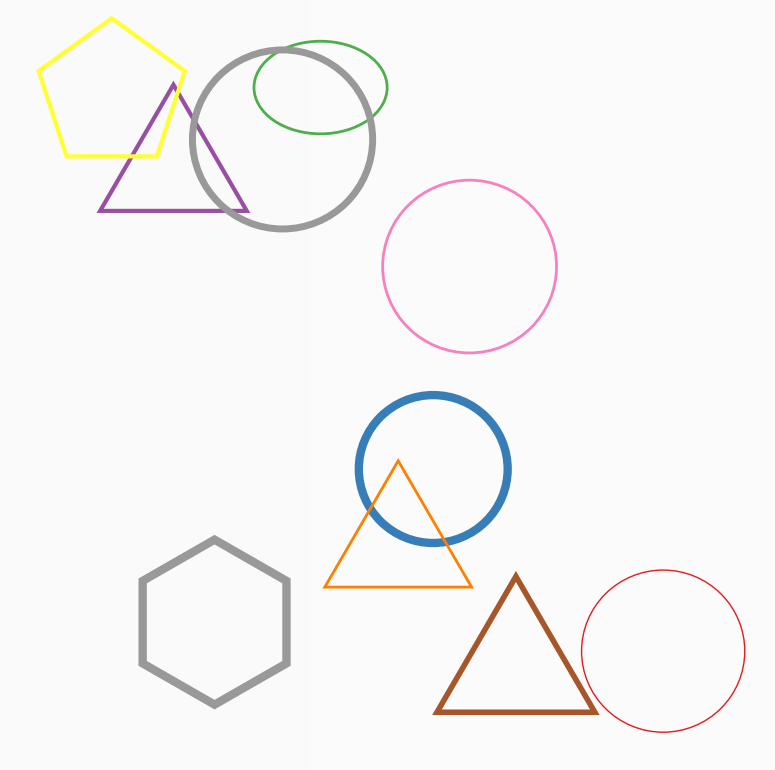[{"shape": "circle", "thickness": 0.5, "radius": 0.53, "center": [0.856, 0.154]}, {"shape": "circle", "thickness": 3, "radius": 0.48, "center": [0.559, 0.391]}, {"shape": "oval", "thickness": 1, "radius": 0.43, "center": [0.414, 0.886]}, {"shape": "triangle", "thickness": 1.5, "radius": 0.55, "center": [0.224, 0.781]}, {"shape": "triangle", "thickness": 1, "radius": 0.55, "center": [0.514, 0.292]}, {"shape": "pentagon", "thickness": 1.5, "radius": 0.5, "center": [0.144, 0.877]}, {"shape": "triangle", "thickness": 2, "radius": 0.59, "center": [0.666, 0.134]}, {"shape": "circle", "thickness": 1, "radius": 0.56, "center": [0.606, 0.654]}, {"shape": "circle", "thickness": 2.5, "radius": 0.58, "center": [0.365, 0.819]}, {"shape": "hexagon", "thickness": 3, "radius": 0.54, "center": [0.277, 0.192]}]